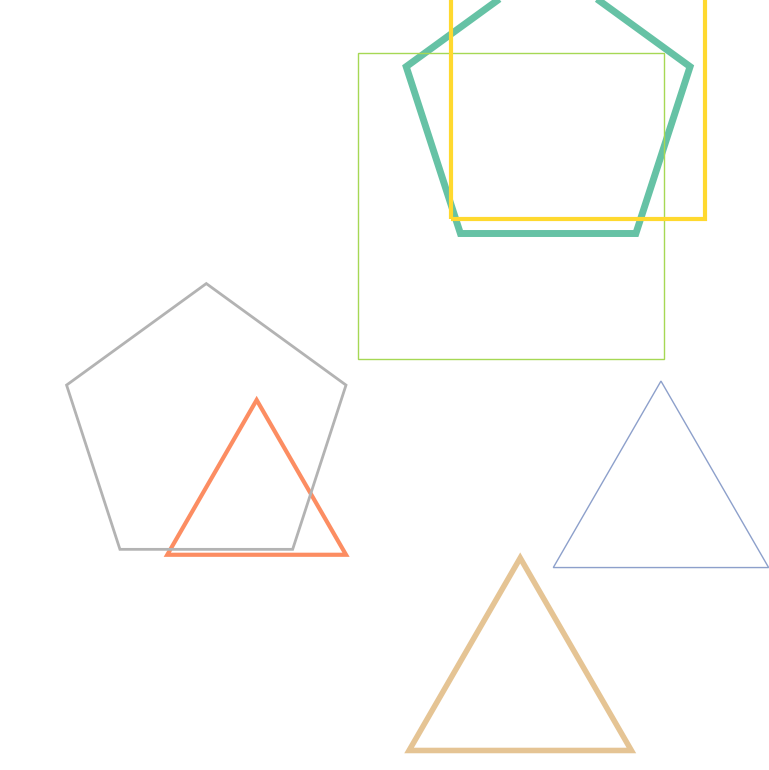[{"shape": "pentagon", "thickness": 2.5, "radius": 0.97, "center": [0.712, 0.854]}, {"shape": "triangle", "thickness": 1.5, "radius": 0.67, "center": [0.333, 0.347]}, {"shape": "triangle", "thickness": 0.5, "radius": 0.81, "center": [0.858, 0.344]}, {"shape": "square", "thickness": 0.5, "radius": 0.99, "center": [0.663, 0.733]}, {"shape": "square", "thickness": 1.5, "radius": 0.83, "center": [0.751, 0.881]}, {"shape": "triangle", "thickness": 2, "radius": 0.83, "center": [0.676, 0.109]}, {"shape": "pentagon", "thickness": 1, "radius": 0.95, "center": [0.268, 0.441]}]